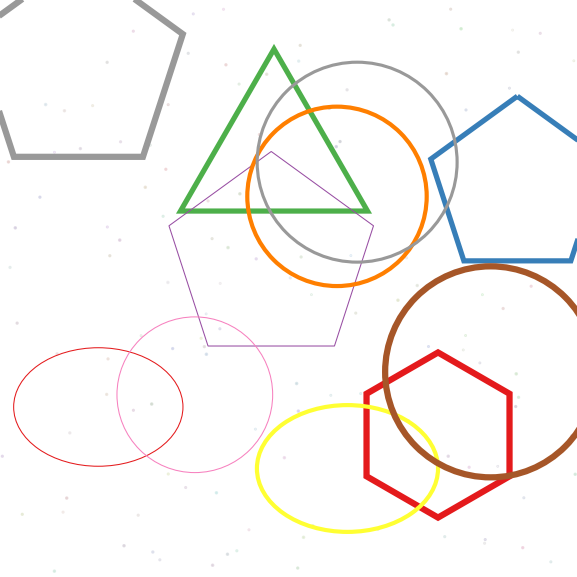[{"shape": "hexagon", "thickness": 3, "radius": 0.71, "center": [0.758, 0.246]}, {"shape": "oval", "thickness": 0.5, "radius": 0.73, "center": [0.17, 0.294]}, {"shape": "pentagon", "thickness": 2.5, "radius": 0.79, "center": [0.896, 0.675]}, {"shape": "triangle", "thickness": 2.5, "radius": 0.93, "center": [0.474, 0.727]}, {"shape": "pentagon", "thickness": 0.5, "radius": 0.93, "center": [0.47, 0.551]}, {"shape": "circle", "thickness": 2, "radius": 0.78, "center": [0.584, 0.659]}, {"shape": "oval", "thickness": 2, "radius": 0.78, "center": [0.602, 0.188]}, {"shape": "circle", "thickness": 3, "radius": 0.91, "center": [0.85, 0.355]}, {"shape": "circle", "thickness": 0.5, "radius": 0.67, "center": [0.337, 0.316]}, {"shape": "pentagon", "thickness": 3, "radius": 0.95, "center": [0.136, 0.881]}, {"shape": "circle", "thickness": 1.5, "radius": 0.87, "center": [0.618, 0.718]}]